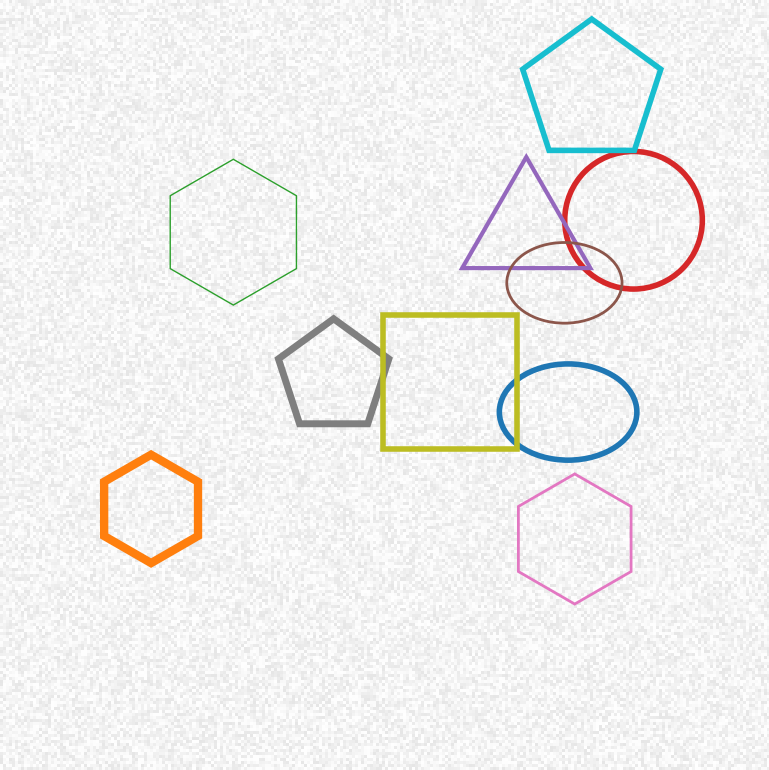[{"shape": "oval", "thickness": 2, "radius": 0.45, "center": [0.738, 0.465]}, {"shape": "hexagon", "thickness": 3, "radius": 0.35, "center": [0.196, 0.339]}, {"shape": "hexagon", "thickness": 0.5, "radius": 0.47, "center": [0.303, 0.698]}, {"shape": "circle", "thickness": 2, "radius": 0.45, "center": [0.823, 0.714]}, {"shape": "triangle", "thickness": 1.5, "radius": 0.48, "center": [0.683, 0.7]}, {"shape": "oval", "thickness": 1, "radius": 0.37, "center": [0.733, 0.633]}, {"shape": "hexagon", "thickness": 1, "radius": 0.42, "center": [0.746, 0.3]}, {"shape": "pentagon", "thickness": 2.5, "radius": 0.38, "center": [0.433, 0.511]}, {"shape": "square", "thickness": 2, "radius": 0.44, "center": [0.584, 0.504]}, {"shape": "pentagon", "thickness": 2, "radius": 0.47, "center": [0.768, 0.881]}]